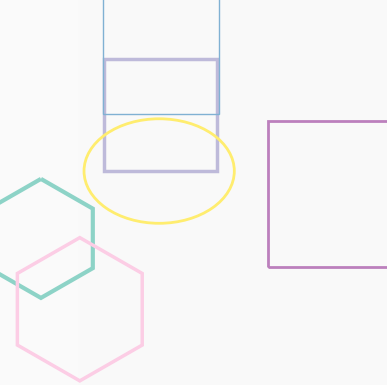[{"shape": "hexagon", "thickness": 3, "radius": 0.77, "center": [0.106, 0.381]}, {"shape": "square", "thickness": 2.5, "radius": 0.73, "center": [0.414, 0.701]}, {"shape": "square", "thickness": 1, "radius": 0.75, "center": [0.417, 0.855]}, {"shape": "hexagon", "thickness": 2.5, "radius": 0.93, "center": [0.206, 0.197]}, {"shape": "square", "thickness": 2, "radius": 0.95, "center": [0.881, 0.496]}, {"shape": "oval", "thickness": 2, "radius": 0.97, "center": [0.411, 0.556]}]